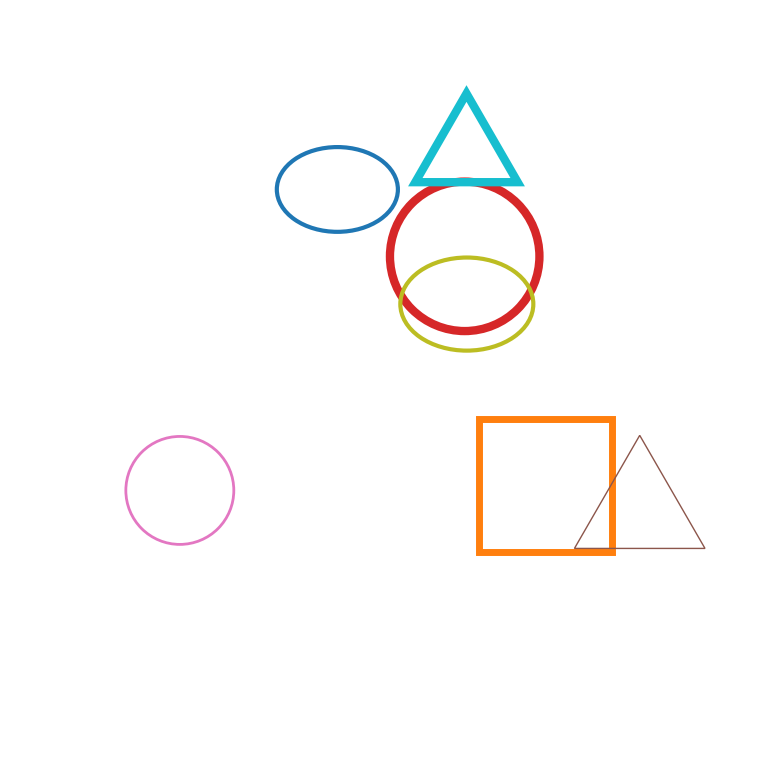[{"shape": "oval", "thickness": 1.5, "radius": 0.39, "center": [0.438, 0.754]}, {"shape": "square", "thickness": 2.5, "radius": 0.43, "center": [0.709, 0.369]}, {"shape": "circle", "thickness": 3, "radius": 0.49, "center": [0.604, 0.667]}, {"shape": "triangle", "thickness": 0.5, "radius": 0.49, "center": [0.831, 0.337]}, {"shape": "circle", "thickness": 1, "radius": 0.35, "center": [0.234, 0.363]}, {"shape": "oval", "thickness": 1.5, "radius": 0.43, "center": [0.606, 0.605]}, {"shape": "triangle", "thickness": 3, "radius": 0.38, "center": [0.606, 0.802]}]